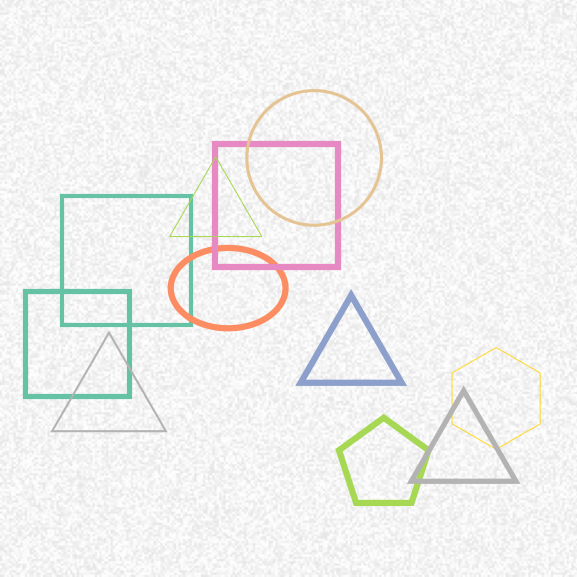[{"shape": "square", "thickness": 2.5, "radius": 0.45, "center": [0.133, 0.404]}, {"shape": "square", "thickness": 2, "radius": 0.56, "center": [0.219, 0.548]}, {"shape": "oval", "thickness": 3, "radius": 0.5, "center": [0.395, 0.5]}, {"shape": "triangle", "thickness": 3, "radius": 0.5, "center": [0.608, 0.387]}, {"shape": "square", "thickness": 3, "radius": 0.53, "center": [0.479, 0.644]}, {"shape": "triangle", "thickness": 0.5, "radius": 0.46, "center": [0.374, 0.636]}, {"shape": "pentagon", "thickness": 3, "radius": 0.41, "center": [0.665, 0.194]}, {"shape": "hexagon", "thickness": 0.5, "radius": 0.44, "center": [0.859, 0.309]}, {"shape": "circle", "thickness": 1.5, "radius": 0.58, "center": [0.544, 0.726]}, {"shape": "triangle", "thickness": 2.5, "radius": 0.52, "center": [0.803, 0.218]}, {"shape": "triangle", "thickness": 1, "radius": 0.57, "center": [0.189, 0.309]}]